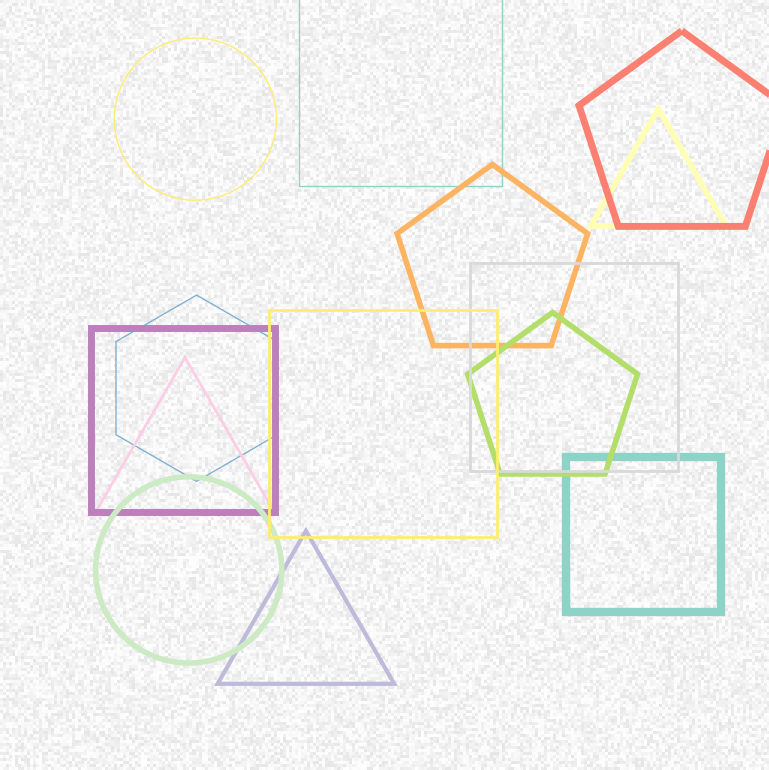[{"shape": "square", "thickness": 0.5, "radius": 0.66, "center": [0.52, 0.89]}, {"shape": "square", "thickness": 3, "radius": 0.5, "center": [0.835, 0.306]}, {"shape": "triangle", "thickness": 2, "radius": 0.51, "center": [0.855, 0.757]}, {"shape": "triangle", "thickness": 1.5, "radius": 0.66, "center": [0.397, 0.178]}, {"shape": "pentagon", "thickness": 2.5, "radius": 0.7, "center": [0.885, 0.82]}, {"shape": "hexagon", "thickness": 0.5, "radius": 0.6, "center": [0.255, 0.496]}, {"shape": "pentagon", "thickness": 2, "radius": 0.65, "center": [0.639, 0.656]}, {"shape": "pentagon", "thickness": 2, "radius": 0.58, "center": [0.718, 0.478]}, {"shape": "triangle", "thickness": 1, "radius": 0.67, "center": [0.24, 0.403]}, {"shape": "square", "thickness": 1, "radius": 0.68, "center": [0.745, 0.523]}, {"shape": "square", "thickness": 2.5, "radius": 0.6, "center": [0.238, 0.455]}, {"shape": "circle", "thickness": 2, "radius": 0.6, "center": [0.245, 0.26]}, {"shape": "square", "thickness": 1, "radius": 0.74, "center": [0.498, 0.45]}, {"shape": "circle", "thickness": 0.5, "radius": 0.53, "center": [0.254, 0.845]}]